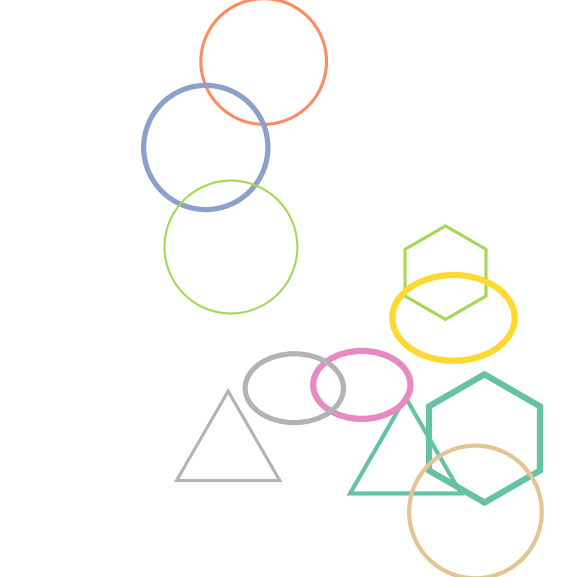[{"shape": "triangle", "thickness": 2, "radius": 0.55, "center": [0.702, 0.2]}, {"shape": "hexagon", "thickness": 3, "radius": 0.56, "center": [0.839, 0.24]}, {"shape": "circle", "thickness": 1.5, "radius": 0.54, "center": [0.457, 0.893]}, {"shape": "circle", "thickness": 2.5, "radius": 0.54, "center": [0.356, 0.744]}, {"shape": "oval", "thickness": 3, "radius": 0.42, "center": [0.627, 0.333]}, {"shape": "hexagon", "thickness": 1.5, "radius": 0.4, "center": [0.771, 0.527]}, {"shape": "circle", "thickness": 1, "radius": 0.58, "center": [0.4, 0.571]}, {"shape": "oval", "thickness": 3, "radius": 0.53, "center": [0.785, 0.449]}, {"shape": "circle", "thickness": 2, "radius": 0.57, "center": [0.823, 0.113]}, {"shape": "oval", "thickness": 2.5, "radius": 0.43, "center": [0.51, 0.327]}, {"shape": "triangle", "thickness": 1.5, "radius": 0.52, "center": [0.395, 0.219]}]